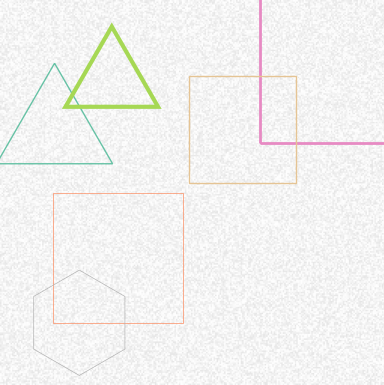[{"shape": "triangle", "thickness": 1, "radius": 0.87, "center": [0.142, 0.662]}, {"shape": "square", "thickness": 0.5, "radius": 0.85, "center": [0.307, 0.329]}, {"shape": "square", "thickness": 2, "radius": 0.93, "center": [0.861, 0.816]}, {"shape": "triangle", "thickness": 3, "radius": 0.69, "center": [0.29, 0.792]}, {"shape": "square", "thickness": 1, "radius": 0.7, "center": [0.629, 0.663]}, {"shape": "hexagon", "thickness": 0.5, "radius": 0.68, "center": [0.206, 0.162]}]